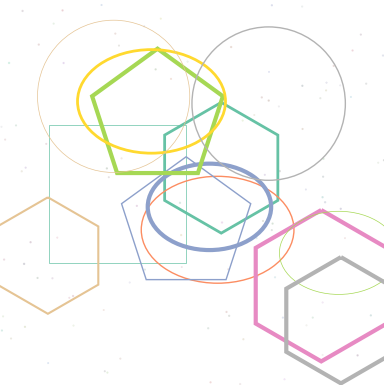[{"shape": "square", "thickness": 0.5, "radius": 0.9, "center": [0.305, 0.497]}, {"shape": "hexagon", "thickness": 2, "radius": 0.85, "center": [0.575, 0.564]}, {"shape": "oval", "thickness": 1, "radius": 0.99, "center": [0.565, 0.403]}, {"shape": "pentagon", "thickness": 1, "radius": 0.88, "center": [0.483, 0.416]}, {"shape": "oval", "thickness": 3, "radius": 0.8, "center": [0.544, 0.463]}, {"shape": "hexagon", "thickness": 3, "radius": 0.98, "center": [0.834, 0.258]}, {"shape": "oval", "thickness": 0.5, "radius": 0.77, "center": [0.88, 0.343]}, {"shape": "pentagon", "thickness": 3, "radius": 0.89, "center": [0.409, 0.695]}, {"shape": "oval", "thickness": 2, "radius": 0.96, "center": [0.394, 0.737]}, {"shape": "circle", "thickness": 0.5, "radius": 0.99, "center": [0.295, 0.75]}, {"shape": "hexagon", "thickness": 1.5, "radius": 0.76, "center": [0.124, 0.336]}, {"shape": "circle", "thickness": 1, "radius": 1.0, "center": [0.698, 0.731]}, {"shape": "hexagon", "thickness": 3, "radius": 0.82, "center": [0.886, 0.168]}]